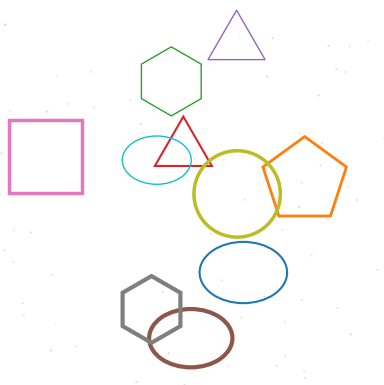[{"shape": "oval", "thickness": 1.5, "radius": 0.57, "center": [0.632, 0.292]}, {"shape": "pentagon", "thickness": 2, "radius": 0.57, "center": [0.791, 0.531]}, {"shape": "hexagon", "thickness": 1, "radius": 0.45, "center": [0.445, 0.789]}, {"shape": "triangle", "thickness": 1.5, "radius": 0.43, "center": [0.476, 0.612]}, {"shape": "triangle", "thickness": 1, "radius": 0.43, "center": [0.614, 0.888]}, {"shape": "oval", "thickness": 3, "radius": 0.54, "center": [0.496, 0.122]}, {"shape": "square", "thickness": 2.5, "radius": 0.48, "center": [0.118, 0.593]}, {"shape": "hexagon", "thickness": 3, "radius": 0.43, "center": [0.394, 0.196]}, {"shape": "circle", "thickness": 2.5, "radius": 0.56, "center": [0.616, 0.496]}, {"shape": "oval", "thickness": 1, "radius": 0.45, "center": [0.407, 0.584]}]